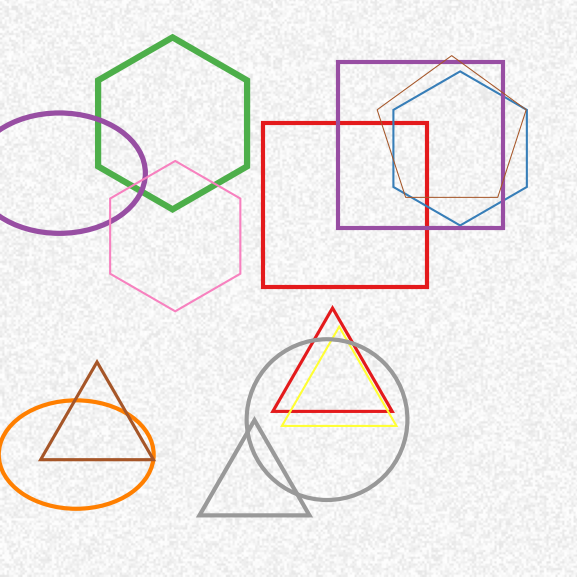[{"shape": "triangle", "thickness": 1.5, "radius": 0.6, "center": [0.576, 0.346]}, {"shape": "square", "thickness": 2, "radius": 0.71, "center": [0.597, 0.645]}, {"shape": "hexagon", "thickness": 1, "radius": 0.67, "center": [0.797, 0.742]}, {"shape": "hexagon", "thickness": 3, "radius": 0.74, "center": [0.299, 0.785]}, {"shape": "oval", "thickness": 2.5, "radius": 0.74, "center": [0.103, 0.699]}, {"shape": "square", "thickness": 2, "radius": 0.72, "center": [0.728, 0.748]}, {"shape": "oval", "thickness": 2, "radius": 0.67, "center": [0.132, 0.212]}, {"shape": "triangle", "thickness": 1, "radius": 0.57, "center": [0.587, 0.319]}, {"shape": "pentagon", "thickness": 0.5, "radius": 0.68, "center": [0.782, 0.767]}, {"shape": "triangle", "thickness": 1.5, "radius": 0.56, "center": [0.168, 0.26]}, {"shape": "hexagon", "thickness": 1, "radius": 0.65, "center": [0.303, 0.59]}, {"shape": "circle", "thickness": 2, "radius": 0.7, "center": [0.566, 0.273]}, {"shape": "triangle", "thickness": 2, "radius": 0.55, "center": [0.441, 0.162]}]